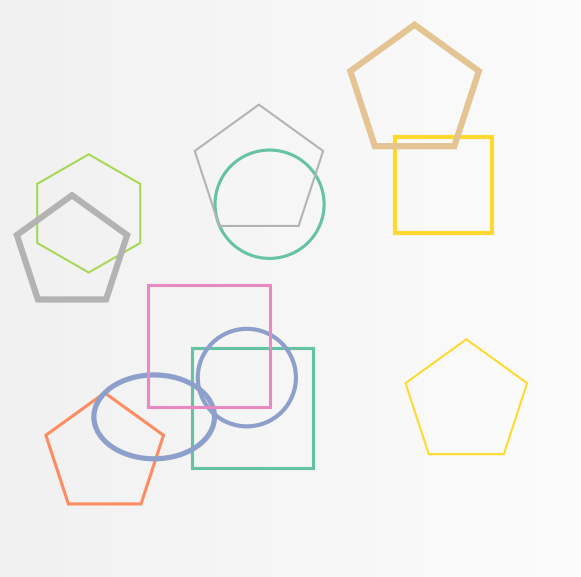[{"shape": "square", "thickness": 1.5, "radius": 0.52, "center": [0.434, 0.293]}, {"shape": "circle", "thickness": 1.5, "radius": 0.47, "center": [0.464, 0.645]}, {"shape": "pentagon", "thickness": 1.5, "radius": 0.53, "center": [0.18, 0.213]}, {"shape": "circle", "thickness": 2, "radius": 0.42, "center": [0.425, 0.345]}, {"shape": "oval", "thickness": 2.5, "radius": 0.52, "center": [0.265, 0.277]}, {"shape": "square", "thickness": 1.5, "radius": 0.53, "center": [0.36, 0.4]}, {"shape": "hexagon", "thickness": 1, "radius": 0.51, "center": [0.153, 0.63]}, {"shape": "square", "thickness": 2, "radius": 0.42, "center": [0.763, 0.678]}, {"shape": "pentagon", "thickness": 1, "radius": 0.55, "center": [0.802, 0.302]}, {"shape": "pentagon", "thickness": 3, "radius": 0.58, "center": [0.713, 0.84]}, {"shape": "pentagon", "thickness": 3, "radius": 0.5, "center": [0.124, 0.561]}, {"shape": "pentagon", "thickness": 1, "radius": 0.58, "center": [0.445, 0.702]}]